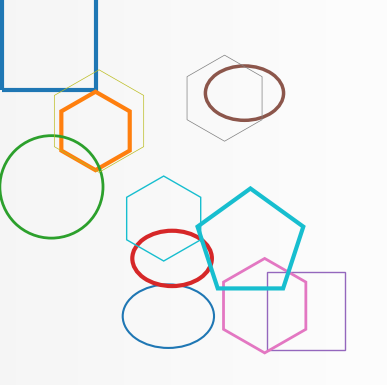[{"shape": "oval", "thickness": 1.5, "radius": 0.59, "center": [0.434, 0.179]}, {"shape": "square", "thickness": 3, "radius": 0.61, "center": [0.126, 0.889]}, {"shape": "hexagon", "thickness": 3, "radius": 0.51, "center": [0.247, 0.66]}, {"shape": "circle", "thickness": 2, "radius": 0.67, "center": [0.133, 0.515]}, {"shape": "oval", "thickness": 3, "radius": 0.51, "center": [0.444, 0.329]}, {"shape": "square", "thickness": 1, "radius": 0.51, "center": [0.79, 0.193]}, {"shape": "oval", "thickness": 2.5, "radius": 0.5, "center": [0.631, 0.758]}, {"shape": "hexagon", "thickness": 2, "radius": 0.61, "center": [0.683, 0.206]}, {"shape": "hexagon", "thickness": 0.5, "radius": 0.56, "center": [0.579, 0.745]}, {"shape": "hexagon", "thickness": 0.5, "radius": 0.67, "center": [0.256, 0.686]}, {"shape": "hexagon", "thickness": 1, "radius": 0.55, "center": [0.422, 0.432]}, {"shape": "pentagon", "thickness": 3, "radius": 0.72, "center": [0.646, 0.367]}]